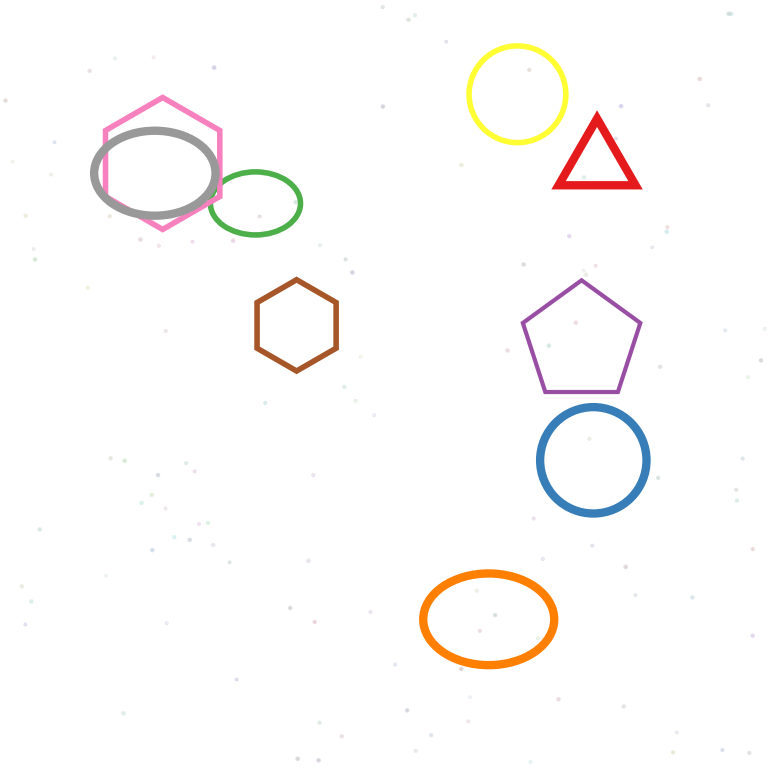[{"shape": "triangle", "thickness": 3, "radius": 0.29, "center": [0.775, 0.788]}, {"shape": "circle", "thickness": 3, "radius": 0.35, "center": [0.771, 0.402]}, {"shape": "oval", "thickness": 2, "radius": 0.29, "center": [0.332, 0.736]}, {"shape": "pentagon", "thickness": 1.5, "radius": 0.4, "center": [0.755, 0.556]}, {"shape": "oval", "thickness": 3, "radius": 0.43, "center": [0.635, 0.196]}, {"shape": "circle", "thickness": 2, "radius": 0.31, "center": [0.672, 0.878]}, {"shape": "hexagon", "thickness": 2, "radius": 0.3, "center": [0.385, 0.577]}, {"shape": "hexagon", "thickness": 2, "radius": 0.43, "center": [0.211, 0.788]}, {"shape": "oval", "thickness": 3, "radius": 0.39, "center": [0.201, 0.775]}]